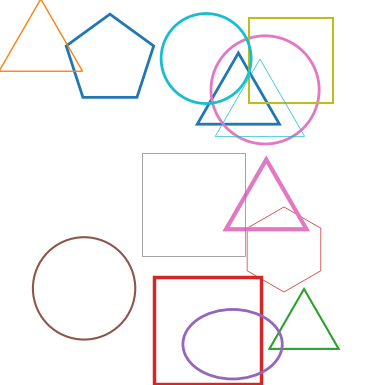[{"shape": "triangle", "thickness": 2, "radius": 0.62, "center": [0.619, 0.739]}, {"shape": "pentagon", "thickness": 2, "radius": 0.6, "center": [0.286, 0.844]}, {"shape": "triangle", "thickness": 1, "radius": 0.63, "center": [0.106, 0.878]}, {"shape": "triangle", "thickness": 1.5, "radius": 0.52, "center": [0.79, 0.146]}, {"shape": "square", "thickness": 2.5, "radius": 0.7, "center": [0.539, 0.141]}, {"shape": "hexagon", "thickness": 0.5, "radius": 0.55, "center": [0.738, 0.352]}, {"shape": "oval", "thickness": 2, "radius": 0.65, "center": [0.604, 0.106]}, {"shape": "circle", "thickness": 1.5, "radius": 0.66, "center": [0.218, 0.251]}, {"shape": "triangle", "thickness": 3, "radius": 0.6, "center": [0.692, 0.465]}, {"shape": "circle", "thickness": 2, "radius": 0.7, "center": [0.688, 0.766]}, {"shape": "square", "thickness": 0.5, "radius": 0.67, "center": [0.503, 0.469]}, {"shape": "square", "thickness": 1.5, "radius": 0.55, "center": [0.756, 0.843]}, {"shape": "triangle", "thickness": 0.5, "radius": 0.67, "center": [0.675, 0.713]}, {"shape": "circle", "thickness": 2, "radius": 0.58, "center": [0.535, 0.848]}]